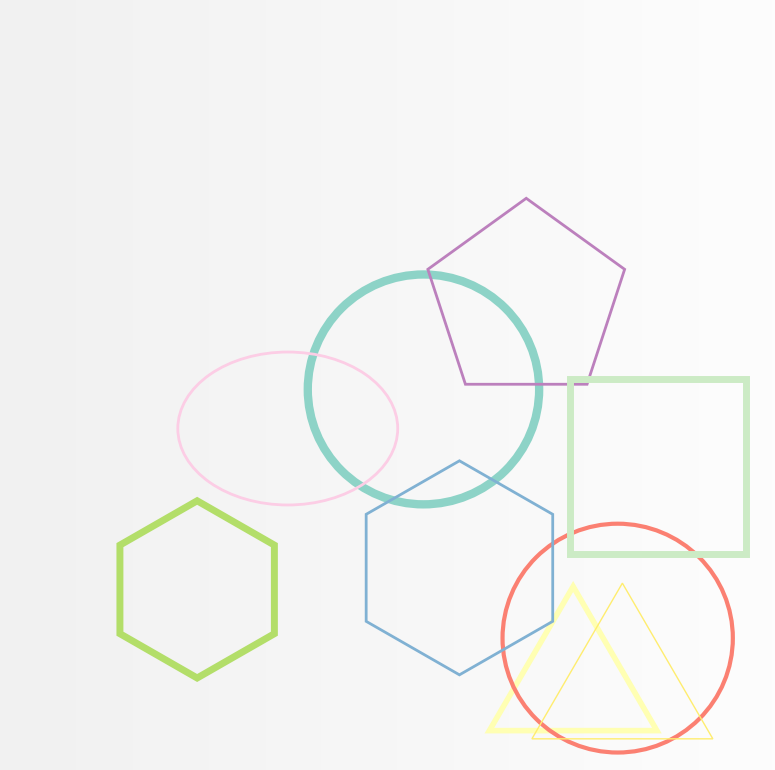[{"shape": "circle", "thickness": 3, "radius": 0.75, "center": [0.546, 0.494]}, {"shape": "triangle", "thickness": 2, "radius": 0.62, "center": [0.74, 0.114]}, {"shape": "circle", "thickness": 1.5, "radius": 0.74, "center": [0.797, 0.171]}, {"shape": "hexagon", "thickness": 1, "radius": 0.69, "center": [0.593, 0.263]}, {"shape": "hexagon", "thickness": 2.5, "radius": 0.58, "center": [0.254, 0.235]}, {"shape": "oval", "thickness": 1, "radius": 0.71, "center": [0.371, 0.444]}, {"shape": "pentagon", "thickness": 1, "radius": 0.67, "center": [0.679, 0.609]}, {"shape": "square", "thickness": 2.5, "radius": 0.57, "center": [0.849, 0.394]}, {"shape": "triangle", "thickness": 0.5, "radius": 0.67, "center": [0.803, 0.108]}]